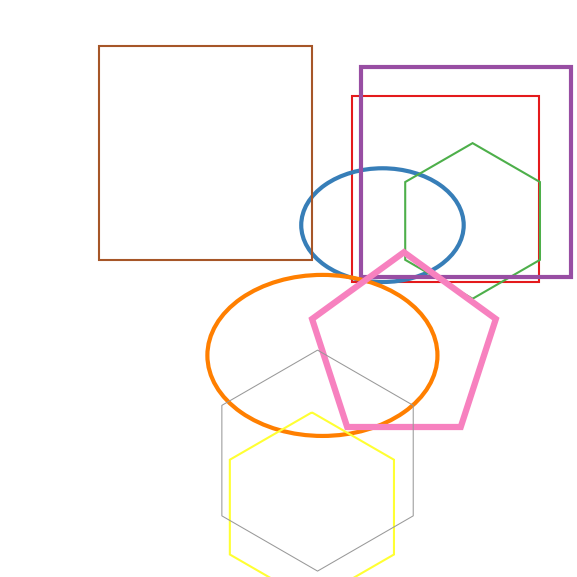[{"shape": "square", "thickness": 1, "radius": 0.81, "center": [0.772, 0.672]}, {"shape": "oval", "thickness": 2, "radius": 0.7, "center": [0.662, 0.609]}, {"shape": "hexagon", "thickness": 1, "radius": 0.67, "center": [0.818, 0.617]}, {"shape": "square", "thickness": 2, "radius": 0.91, "center": [0.807, 0.701]}, {"shape": "oval", "thickness": 2, "radius": 1.0, "center": [0.558, 0.384]}, {"shape": "hexagon", "thickness": 1, "radius": 0.82, "center": [0.54, 0.121]}, {"shape": "square", "thickness": 1, "radius": 0.92, "center": [0.356, 0.734]}, {"shape": "pentagon", "thickness": 3, "radius": 0.84, "center": [0.699, 0.395]}, {"shape": "hexagon", "thickness": 0.5, "radius": 0.96, "center": [0.55, 0.202]}]